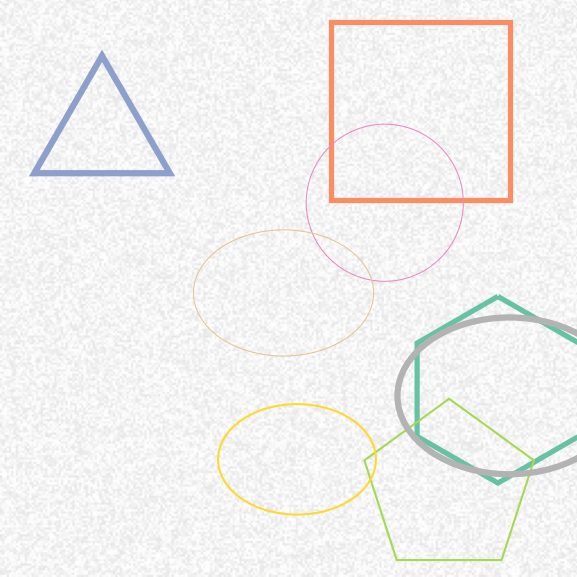[{"shape": "hexagon", "thickness": 2.5, "radius": 0.81, "center": [0.862, 0.324]}, {"shape": "square", "thickness": 2.5, "radius": 0.77, "center": [0.728, 0.807]}, {"shape": "triangle", "thickness": 3, "radius": 0.68, "center": [0.177, 0.767]}, {"shape": "circle", "thickness": 0.5, "radius": 0.68, "center": [0.666, 0.648]}, {"shape": "pentagon", "thickness": 1, "radius": 0.77, "center": [0.778, 0.154]}, {"shape": "oval", "thickness": 1, "radius": 0.68, "center": [0.514, 0.204]}, {"shape": "oval", "thickness": 0.5, "radius": 0.78, "center": [0.491, 0.492]}, {"shape": "oval", "thickness": 3, "radius": 0.97, "center": [0.882, 0.314]}]